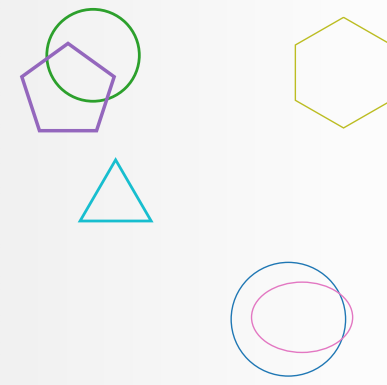[{"shape": "circle", "thickness": 1, "radius": 0.74, "center": [0.744, 0.171]}, {"shape": "circle", "thickness": 2, "radius": 0.6, "center": [0.24, 0.856]}, {"shape": "pentagon", "thickness": 2.5, "radius": 0.63, "center": [0.175, 0.762]}, {"shape": "oval", "thickness": 1, "radius": 0.65, "center": [0.78, 0.176]}, {"shape": "hexagon", "thickness": 1, "radius": 0.72, "center": [0.887, 0.811]}, {"shape": "triangle", "thickness": 2, "radius": 0.53, "center": [0.298, 0.479]}]